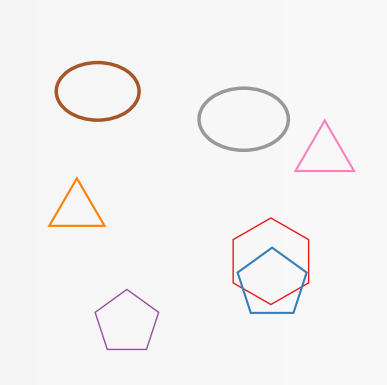[{"shape": "hexagon", "thickness": 1, "radius": 0.56, "center": [0.699, 0.321]}, {"shape": "pentagon", "thickness": 1.5, "radius": 0.47, "center": [0.702, 0.263]}, {"shape": "pentagon", "thickness": 1, "radius": 0.43, "center": [0.327, 0.162]}, {"shape": "triangle", "thickness": 1.5, "radius": 0.41, "center": [0.198, 0.455]}, {"shape": "oval", "thickness": 2.5, "radius": 0.53, "center": [0.252, 0.763]}, {"shape": "triangle", "thickness": 1.5, "radius": 0.44, "center": [0.838, 0.6]}, {"shape": "oval", "thickness": 2.5, "radius": 0.58, "center": [0.629, 0.69]}]